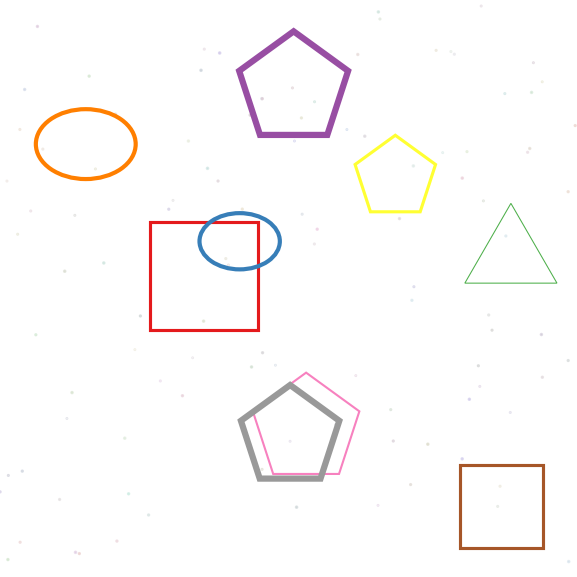[{"shape": "square", "thickness": 1.5, "radius": 0.47, "center": [0.353, 0.522]}, {"shape": "oval", "thickness": 2, "radius": 0.35, "center": [0.415, 0.581]}, {"shape": "triangle", "thickness": 0.5, "radius": 0.46, "center": [0.885, 0.555]}, {"shape": "pentagon", "thickness": 3, "radius": 0.5, "center": [0.508, 0.846]}, {"shape": "oval", "thickness": 2, "radius": 0.43, "center": [0.149, 0.75]}, {"shape": "pentagon", "thickness": 1.5, "radius": 0.37, "center": [0.685, 0.692]}, {"shape": "square", "thickness": 1.5, "radius": 0.36, "center": [0.868, 0.122]}, {"shape": "pentagon", "thickness": 1, "radius": 0.48, "center": [0.53, 0.257]}, {"shape": "pentagon", "thickness": 3, "radius": 0.45, "center": [0.502, 0.243]}]